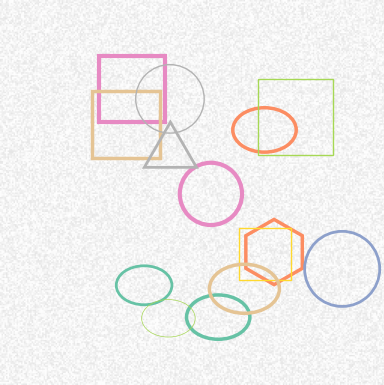[{"shape": "oval", "thickness": 2.5, "radius": 0.41, "center": [0.567, 0.176]}, {"shape": "oval", "thickness": 2, "radius": 0.36, "center": [0.374, 0.259]}, {"shape": "hexagon", "thickness": 2.5, "radius": 0.42, "center": [0.712, 0.345]}, {"shape": "oval", "thickness": 2.5, "radius": 0.41, "center": [0.687, 0.663]}, {"shape": "circle", "thickness": 2, "radius": 0.49, "center": [0.889, 0.302]}, {"shape": "circle", "thickness": 3, "radius": 0.4, "center": [0.548, 0.496]}, {"shape": "square", "thickness": 3, "radius": 0.43, "center": [0.344, 0.769]}, {"shape": "oval", "thickness": 0.5, "radius": 0.35, "center": [0.437, 0.173]}, {"shape": "square", "thickness": 1, "radius": 0.49, "center": [0.768, 0.695]}, {"shape": "square", "thickness": 1, "radius": 0.34, "center": [0.689, 0.34]}, {"shape": "square", "thickness": 2.5, "radius": 0.44, "center": [0.327, 0.677]}, {"shape": "oval", "thickness": 2.5, "radius": 0.45, "center": [0.635, 0.25]}, {"shape": "triangle", "thickness": 2, "radius": 0.39, "center": [0.443, 0.604]}, {"shape": "circle", "thickness": 1, "radius": 0.44, "center": [0.441, 0.743]}]